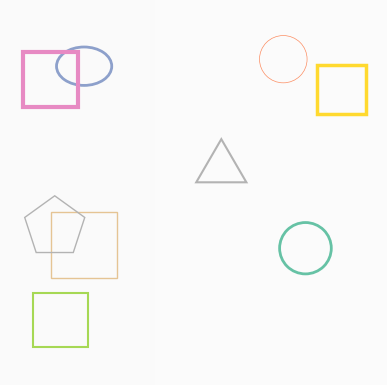[{"shape": "circle", "thickness": 2, "radius": 0.33, "center": [0.788, 0.355]}, {"shape": "circle", "thickness": 0.5, "radius": 0.31, "center": [0.731, 0.846]}, {"shape": "oval", "thickness": 2, "radius": 0.36, "center": [0.217, 0.828]}, {"shape": "square", "thickness": 3, "radius": 0.36, "center": [0.13, 0.793]}, {"shape": "square", "thickness": 1.5, "radius": 0.35, "center": [0.156, 0.169]}, {"shape": "square", "thickness": 2.5, "radius": 0.32, "center": [0.881, 0.768]}, {"shape": "square", "thickness": 1, "radius": 0.43, "center": [0.216, 0.364]}, {"shape": "triangle", "thickness": 1.5, "radius": 0.37, "center": [0.571, 0.564]}, {"shape": "pentagon", "thickness": 1, "radius": 0.41, "center": [0.141, 0.41]}]